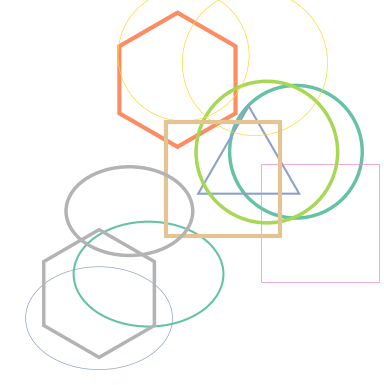[{"shape": "oval", "thickness": 1.5, "radius": 0.97, "center": [0.386, 0.288]}, {"shape": "circle", "thickness": 2.5, "radius": 0.86, "center": [0.769, 0.606]}, {"shape": "hexagon", "thickness": 3, "radius": 0.87, "center": [0.461, 0.793]}, {"shape": "triangle", "thickness": 1.5, "radius": 0.76, "center": [0.646, 0.573]}, {"shape": "oval", "thickness": 0.5, "radius": 0.95, "center": [0.257, 0.174]}, {"shape": "square", "thickness": 0.5, "radius": 0.76, "center": [0.831, 0.421]}, {"shape": "circle", "thickness": 2.5, "radius": 0.92, "center": [0.693, 0.605]}, {"shape": "circle", "thickness": 0.5, "radius": 0.85, "center": [0.477, 0.856]}, {"shape": "circle", "thickness": 0.5, "radius": 0.94, "center": [0.662, 0.837]}, {"shape": "square", "thickness": 3, "radius": 0.74, "center": [0.578, 0.535]}, {"shape": "hexagon", "thickness": 2.5, "radius": 0.83, "center": [0.257, 0.238]}, {"shape": "oval", "thickness": 2.5, "radius": 0.82, "center": [0.336, 0.452]}]